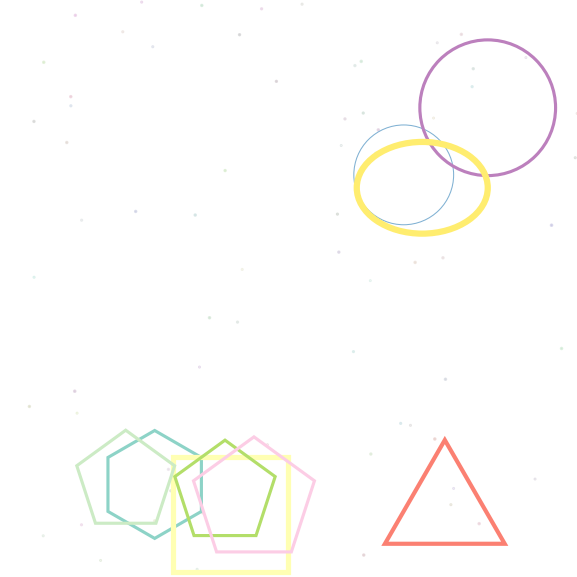[{"shape": "hexagon", "thickness": 1.5, "radius": 0.47, "center": [0.268, 0.16]}, {"shape": "square", "thickness": 2.5, "radius": 0.5, "center": [0.399, 0.109]}, {"shape": "triangle", "thickness": 2, "radius": 0.6, "center": [0.77, 0.117]}, {"shape": "circle", "thickness": 0.5, "radius": 0.43, "center": [0.699, 0.696]}, {"shape": "pentagon", "thickness": 1.5, "radius": 0.46, "center": [0.39, 0.146]}, {"shape": "pentagon", "thickness": 1.5, "radius": 0.55, "center": [0.44, 0.133]}, {"shape": "circle", "thickness": 1.5, "radius": 0.59, "center": [0.845, 0.813]}, {"shape": "pentagon", "thickness": 1.5, "radius": 0.45, "center": [0.218, 0.165]}, {"shape": "oval", "thickness": 3, "radius": 0.57, "center": [0.731, 0.674]}]